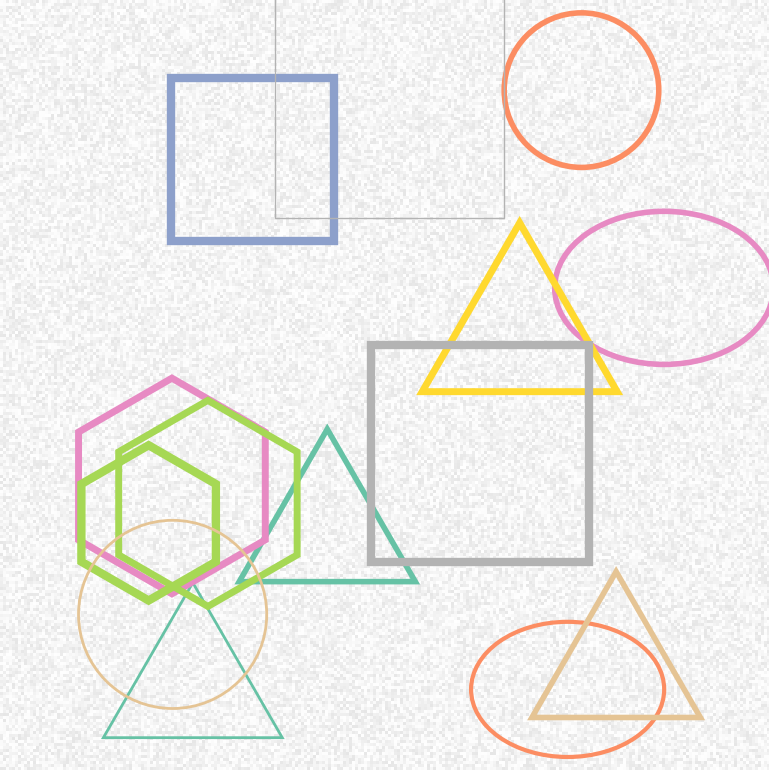[{"shape": "triangle", "thickness": 1, "radius": 0.67, "center": [0.25, 0.109]}, {"shape": "triangle", "thickness": 2, "radius": 0.66, "center": [0.425, 0.311]}, {"shape": "oval", "thickness": 1.5, "radius": 0.63, "center": [0.737, 0.105]}, {"shape": "circle", "thickness": 2, "radius": 0.5, "center": [0.755, 0.883]}, {"shape": "square", "thickness": 3, "radius": 0.53, "center": [0.327, 0.793]}, {"shape": "oval", "thickness": 2, "radius": 0.71, "center": [0.862, 0.626]}, {"shape": "hexagon", "thickness": 2.5, "radius": 0.7, "center": [0.223, 0.369]}, {"shape": "hexagon", "thickness": 3, "radius": 0.5, "center": [0.193, 0.321]}, {"shape": "hexagon", "thickness": 2.5, "radius": 0.67, "center": [0.27, 0.346]}, {"shape": "triangle", "thickness": 2.5, "radius": 0.73, "center": [0.675, 0.564]}, {"shape": "circle", "thickness": 1, "radius": 0.61, "center": [0.224, 0.202]}, {"shape": "triangle", "thickness": 2, "radius": 0.63, "center": [0.8, 0.131]}, {"shape": "square", "thickness": 3, "radius": 0.71, "center": [0.623, 0.411]}, {"shape": "square", "thickness": 0.5, "radius": 0.74, "center": [0.506, 0.865]}]